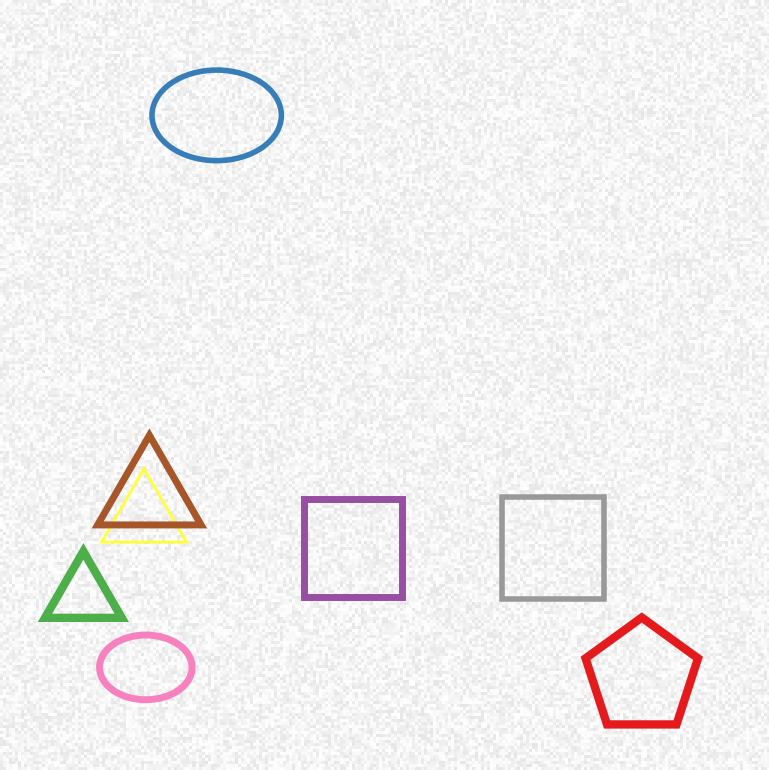[{"shape": "pentagon", "thickness": 3, "radius": 0.38, "center": [0.833, 0.121]}, {"shape": "oval", "thickness": 2, "radius": 0.42, "center": [0.281, 0.85]}, {"shape": "triangle", "thickness": 3, "radius": 0.29, "center": [0.108, 0.226]}, {"shape": "square", "thickness": 2.5, "radius": 0.32, "center": [0.459, 0.288]}, {"shape": "triangle", "thickness": 1, "radius": 0.32, "center": [0.187, 0.328]}, {"shape": "triangle", "thickness": 2.5, "radius": 0.39, "center": [0.194, 0.357]}, {"shape": "oval", "thickness": 2.5, "radius": 0.3, "center": [0.189, 0.133]}, {"shape": "square", "thickness": 2, "radius": 0.33, "center": [0.718, 0.288]}]